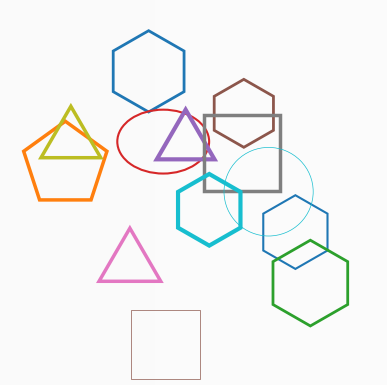[{"shape": "hexagon", "thickness": 1.5, "radius": 0.48, "center": [0.762, 0.397]}, {"shape": "hexagon", "thickness": 2, "radius": 0.53, "center": [0.384, 0.815]}, {"shape": "pentagon", "thickness": 2.5, "radius": 0.56, "center": [0.169, 0.572]}, {"shape": "hexagon", "thickness": 2, "radius": 0.56, "center": [0.801, 0.265]}, {"shape": "oval", "thickness": 1.5, "radius": 0.59, "center": [0.421, 0.632]}, {"shape": "triangle", "thickness": 3, "radius": 0.43, "center": [0.479, 0.629]}, {"shape": "hexagon", "thickness": 2, "radius": 0.44, "center": [0.629, 0.706]}, {"shape": "square", "thickness": 0.5, "radius": 0.45, "center": [0.427, 0.105]}, {"shape": "triangle", "thickness": 2.5, "radius": 0.46, "center": [0.335, 0.315]}, {"shape": "square", "thickness": 2.5, "radius": 0.49, "center": [0.625, 0.602]}, {"shape": "triangle", "thickness": 2.5, "radius": 0.44, "center": [0.183, 0.635]}, {"shape": "circle", "thickness": 0.5, "radius": 0.58, "center": [0.693, 0.502]}, {"shape": "hexagon", "thickness": 3, "radius": 0.47, "center": [0.54, 0.455]}]